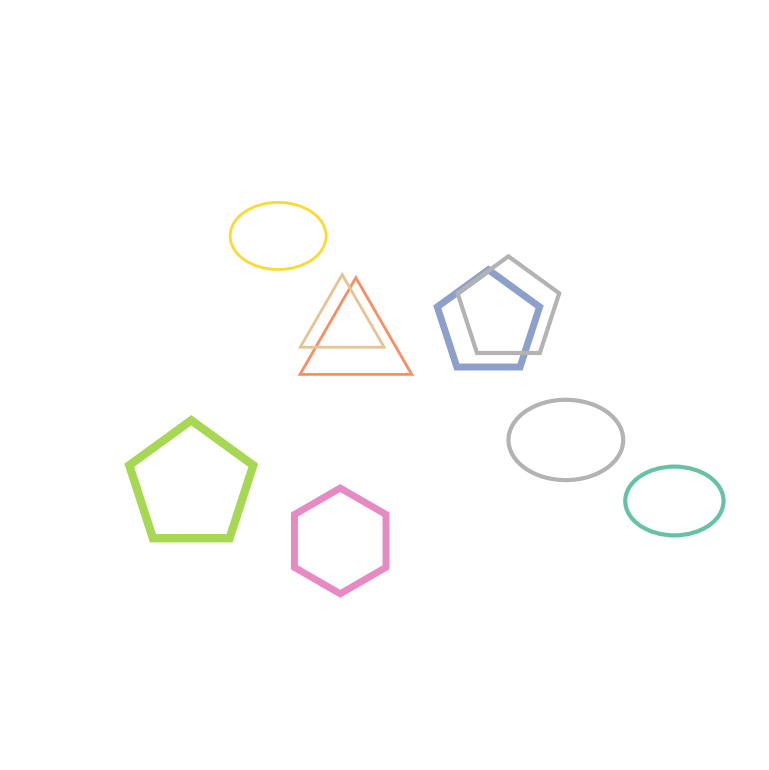[{"shape": "oval", "thickness": 1.5, "radius": 0.32, "center": [0.876, 0.349]}, {"shape": "triangle", "thickness": 1, "radius": 0.42, "center": [0.462, 0.556]}, {"shape": "pentagon", "thickness": 2.5, "radius": 0.35, "center": [0.634, 0.58]}, {"shape": "hexagon", "thickness": 2.5, "radius": 0.34, "center": [0.442, 0.297]}, {"shape": "pentagon", "thickness": 3, "radius": 0.42, "center": [0.248, 0.37]}, {"shape": "oval", "thickness": 1, "radius": 0.31, "center": [0.361, 0.694]}, {"shape": "triangle", "thickness": 1, "radius": 0.31, "center": [0.444, 0.58]}, {"shape": "pentagon", "thickness": 1.5, "radius": 0.35, "center": [0.66, 0.598]}, {"shape": "oval", "thickness": 1.5, "radius": 0.37, "center": [0.735, 0.429]}]